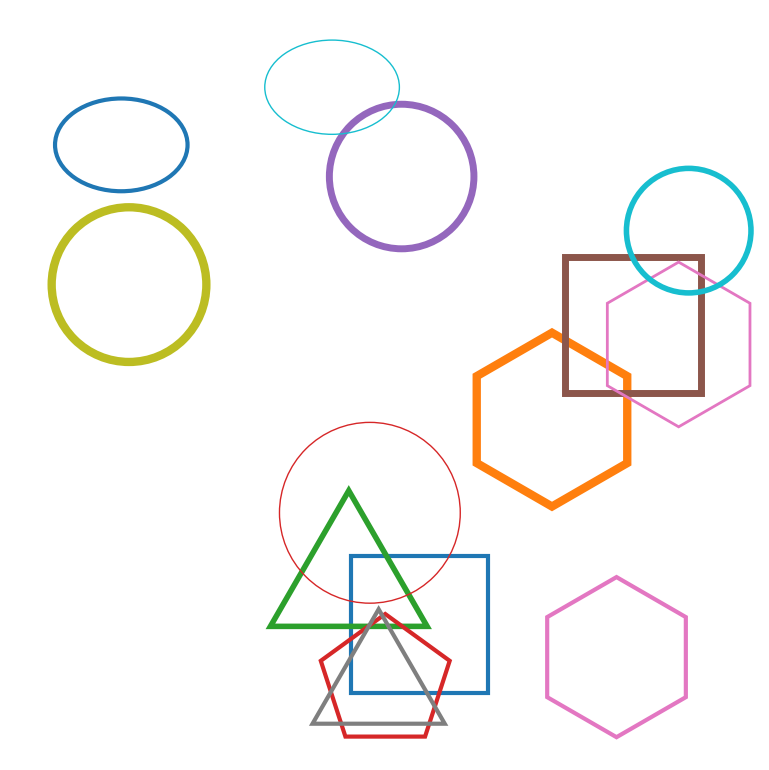[{"shape": "oval", "thickness": 1.5, "radius": 0.43, "center": [0.158, 0.812]}, {"shape": "square", "thickness": 1.5, "radius": 0.45, "center": [0.545, 0.189]}, {"shape": "hexagon", "thickness": 3, "radius": 0.56, "center": [0.717, 0.455]}, {"shape": "triangle", "thickness": 2, "radius": 0.59, "center": [0.453, 0.245]}, {"shape": "pentagon", "thickness": 1.5, "radius": 0.44, "center": [0.5, 0.115]}, {"shape": "circle", "thickness": 0.5, "radius": 0.59, "center": [0.48, 0.334]}, {"shape": "circle", "thickness": 2.5, "radius": 0.47, "center": [0.522, 0.771]}, {"shape": "square", "thickness": 2.5, "radius": 0.44, "center": [0.822, 0.578]}, {"shape": "hexagon", "thickness": 1.5, "radius": 0.52, "center": [0.801, 0.147]}, {"shape": "hexagon", "thickness": 1, "radius": 0.53, "center": [0.881, 0.553]}, {"shape": "triangle", "thickness": 1.5, "radius": 0.5, "center": [0.492, 0.11]}, {"shape": "circle", "thickness": 3, "radius": 0.5, "center": [0.168, 0.63]}, {"shape": "oval", "thickness": 0.5, "radius": 0.44, "center": [0.431, 0.887]}, {"shape": "circle", "thickness": 2, "radius": 0.4, "center": [0.894, 0.7]}]